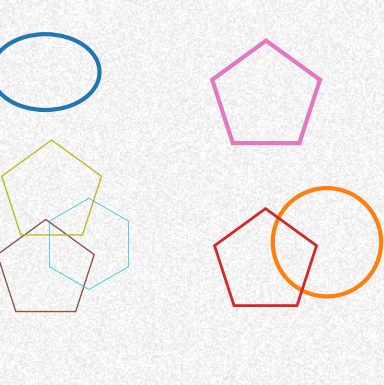[{"shape": "oval", "thickness": 3, "radius": 0.7, "center": [0.118, 0.813]}, {"shape": "circle", "thickness": 3, "radius": 0.7, "center": [0.849, 0.371]}, {"shape": "pentagon", "thickness": 2, "radius": 0.7, "center": [0.69, 0.319]}, {"shape": "pentagon", "thickness": 1, "radius": 0.66, "center": [0.119, 0.298]}, {"shape": "pentagon", "thickness": 3, "radius": 0.74, "center": [0.691, 0.747]}, {"shape": "pentagon", "thickness": 1, "radius": 0.68, "center": [0.134, 0.5]}, {"shape": "hexagon", "thickness": 0.5, "radius": 0.59, "center": [0.231, 0.367]}]